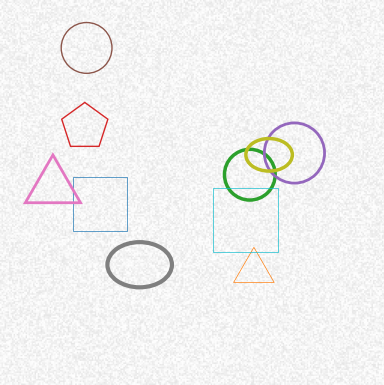[{"shape": "square", "thickness": 0.5, "radius": 0.35, "center": [0.26, 0.47]}, {"shape": "triangle", "thickness": 0.5, "radius": 0.3, "center": [0.659, 0.297]}, {"shape": "circle", "thickness": 2.5, "radius": 0.33, "center": [0.649, 0.546]}, {"shape": "pentagon", "thickness": 1, "radius": 0.32, "center": [0.22, 0.671]}, {"shape": "circle", "thickness": 2, "radius": 0.39, "center": [0.765, 0.603]}, {"shape": "circle", "thickness": 1, "radius": 0.33, "center": [0.225, 0.876]}, {"shape": "triangle", "thickness": 2, "radius": 0.41, "center": [0.137, 0.515]}, {"shape": "oval", "thickness": 3, "radius": 0.42, "center": [0.363, 0.312]}, {"shape": "oval", "thickness": 2.5, "radius": 0.3, "center": [0.699, 0.598]}, {"shape": "square", "thickness": 0.5, "radius": 0.42, "center": [0.637, 0.429]}]